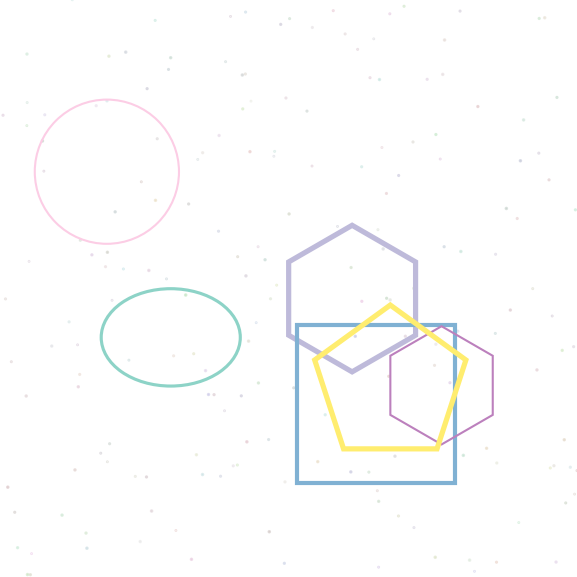[{"shape": "oval", "thickness": 1.5, "radius": 0.6, "center": [0.296, 0.415]}, {"shape": "hexagon", "thickness": 2.5, "radius": 0.63, "center": [0.61, 0.482]}, {"shape": "square", "thickness": 2, "radius": 0.68, "center": [0.651, 0.299]}, {"shape": "circle", "thickness": 1, "radius": 0.62, "center": [0.185, 0.702]}, {"shape": "hexagon", "thickness": 1, "radius": 0.51, "center": [0.765, 0.332]}, {"shape": "pentagon", "thickness": 2.5, "radius": 0.69, "center": [0.676, 0.333]}]